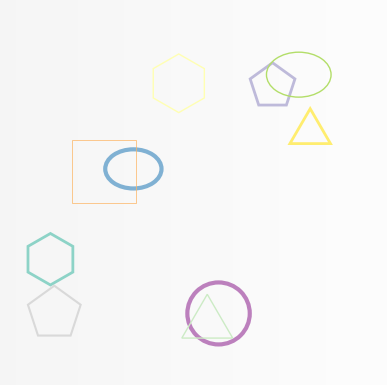[{"shape": "hexagon", "thickness": 2, "radius": 0.33, "center": [0.13, 0.327]}, {"shape": "hexagon", "thickness": 1, "radius": 0.38, "center": [0.461, 0.784]}, {"shape": "pentagon", "thickness": 2, "radius": 0.3, "center": [0.703, 0.776]}, {"shape": "oval", "thickness": 3, "radius": 0.36, "center": [0.344, 0.561]}, {"shape": "square", "thickness": 0.5, "radius": 0.42, "center": [0.268, 0.555]}, {"shape": "oval", "thickness": 1, "radius": 0.42, "center": [0.771, 0.806]}, {"shape": "pentagon", "thickness": 1.5, "radius": 0.36, "center": [0.14, 0.186]}, {"shape": "circle", "thickness": 3, "radius": 0.4, "center": [0.564, 0.186]}, {"shape": "triangle", "thickness": 1, "radius": 0.38, "center": [0.535, 0.16]}, {"shape": "triangle", "thickness": 2, "radius": 0.3, "center": [0.801, 0.657]}]